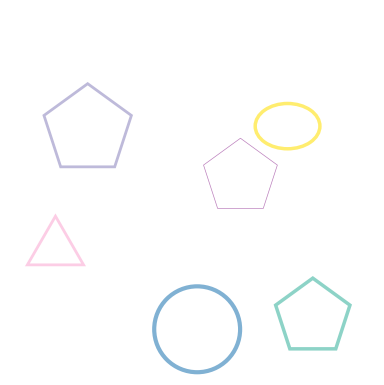[{"shape": "pentagon", "thickness": 2.5, "radius": 0.51, "center": [0.812, 0.176]}, {"shape": "pentagon", "thickness": 2, "radius": 0.6, "center": [0.228, 0.663]}, {"shape": "circle", "thickness": 3, "radius": 0.56, "center": [0.512, 0.145]}, {"shape": "triangle", "thickness": 2, "radius": 0.42, "center": [0.144, 0.354]}, {"shape": "pentagon", "thickness": 0.5, "radius": 0.5, "center": [0.625, 0.54]}, {"shape": "oval", "thickness": 2.5, "radius": 0.42, "center": [0.747, 0.672]}]